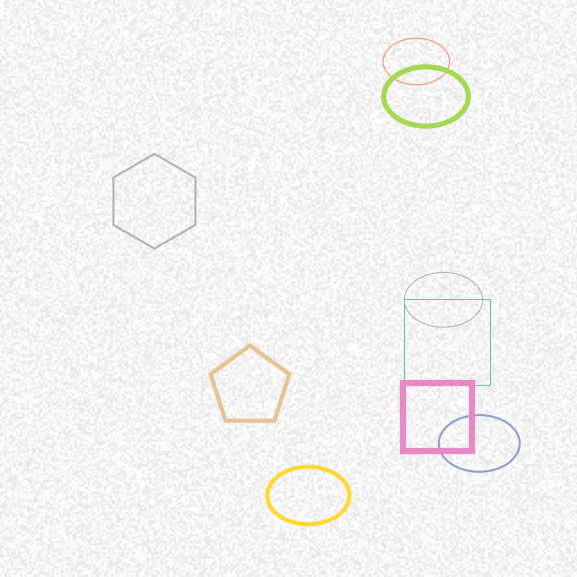[{"shape": "square", "thickness": 0.5, "radius": 0.37, "center": [0.774, 0.407]}, {"shape": "oval", "thickness": 0.5, "radius": 0.29, "center": [0.721, 0.893]}, {"shape": "oval", "thickness": 1, "radius": 0.35, "center": [0.83, 0.231]}, {"shape": "square", "thickness": 3, "radius": 0.3, "center": [0.757, 0.277]}, {"shape": "oval", "thickness": 2.5, "radius": 0.37, "center": [0.738, 0.832]}, {"shape": "oval", "thickness": 2, "radius": 0.36, "center": [0.534, 0.141]}, {"shape": "pentagon", "thickness": 2, "radius": 0.36, "center": [0.433, 0.329]}, {"shape": "oval", "thickness": 0.5, "radius": 0.34, "center": [0.768, 0.48]}, {"shape": "hexagon", "thickness": 1, "radius": 0.41, "center": [0.267, 0.651]}]